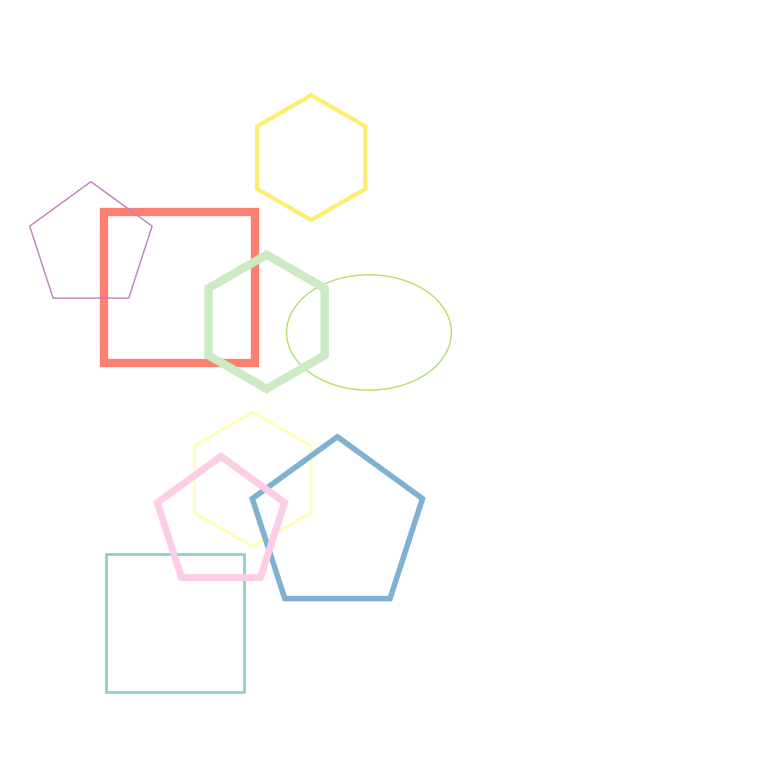[{"shape": "square", "thickness": 1, "radius": 0.45, "center": [0.227, 0.191]}, {"shape": "hexagon", "thickness": 1, "radius": 0.44, "center": [0.328, 0.377]}, {"shape": "square", "thickness": 3, "radius": 0.49, "center": [0.233, 0.627]}, {"shape": "pentagon", "thickness": 2, "radius": 0.58, "center": [0.438, 0.317]}, {"shape": "oval", "thickness": 0.5, "radius": 0.54, "center": [0.479, 0.568]}, {"shape": "pentagon", "thickness": 2.5, "radius": 0.44, "center": [0.287, 0.32]}, {"shape": "pentagon", "thickness": 0.5, "radius": 0.42, "center": [0.118, 0.68]}, {"shape": "hexagon", "thickness": 3, "radius": 0.44, "center": [0.346, 0.582]}, {"shape": "hexagon", "thickness": 1.5, "radius": 0.41, "center": [0.404, 0.795]}]